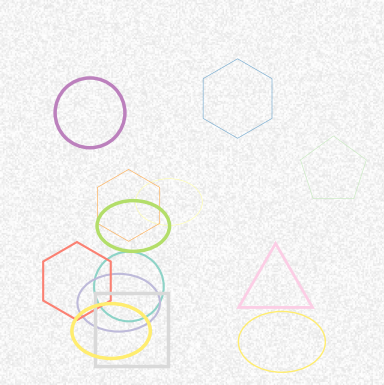[{"shape": "circle", "thickness": 1.5, "radius": 0.45, "center": [0.335, 0.256]}, {"shape": "oval", "thickness": 0.5, "radius": 0.43, "center": [0.439, 0.475]}, {"shape": "oval", "thickness": 1.5, "radius": 0.54, "center": [0.308, 0.214]}, {"shape": "hexagon", "thickness": 1.5, "radius": 0.51, "center": [0.2, 0.27]}, {"shape": "hexagon", "thickness": 0.5, "radius": 0.52, "center": [0.617, 0.744]}, {"shape": "hexagon", "thickness": 0.5, "radius": 0.47, "center": [0.334, 0.467]}, {"shape": "oval", "thickness": 2.5, "radius": 0.47, "center": [0.346, 0.413]}, {"shape": "triangle", "thickness": 2, "radius": 0.55, "center": [0.716, 0.257]}, {"shape": "square", "thickness": 2.5, "radius": 0.47, "center": [0.341, 0.144]}, {"shape": "circle", "thickness": 2.5, "radius": 0.45, "center": [0.234, 0.707]}, {"shape": "pentagon", "thickness": 0.5, "radius": 0.45, "center": [0.866, 0.557]}, {"shape": "oval", "thickness": 2.5, "radius": 0.51, "center": [0.289, 0.14]}, {"shape": "oval", "thickness": 1, "radius": 0.56, "center": [0.732, 0.112]}]